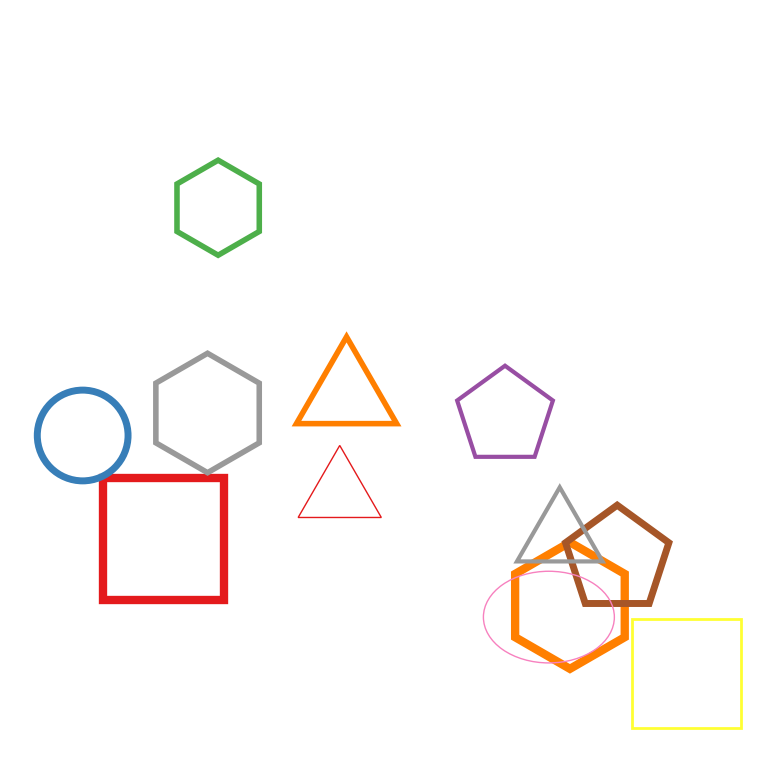[{"shape": "triangle", "thickness": 0.5, "radius": 0.31, "center": [0.441, 0.359]}, {"shape": "square", "thickness": 3, "radius": 0.4, "center": [0.212, 0.3]}, {"shape": "circle", "thickness": 2.5, "radius": 0.29, "center": [0.107, 0.434]}, {"shape": "hexagon", "thickness": 2, "radius": 0.31, "center": [0.283, 0.73]}, {"shape": "pentagon", "thickness": 1.5, "radius": 0.33, "center": [0.656, 0.46]}, {"shape": "hexagon", "thickness": 3, "radius": 0.41, "center": [0.74, 0.214]}, {"shape": "triangle", "thickness": 2, "radius": 0.38, "center": [0.45, 0.487]}, {"shape": "square", "thickness": 1, "radius": 0.35, "center": [0.891, 0.125]}, {"shape": "pentagon", "thickness": 2.5, "radius": 0.35, "center": [0.802, 0.273]}, {"shape": "oval", "thickness": 0.5, "radius": 0.43, "center": [0.713, 0.199]}, {"shape": "hexagon", "thickness": 2, "radius": 0.39, "center": [0.27, 0.464]}, {"shape": "triangle", "thickness": 1.5, "radius": 0.32, "center": [0.727, 0.303]}]